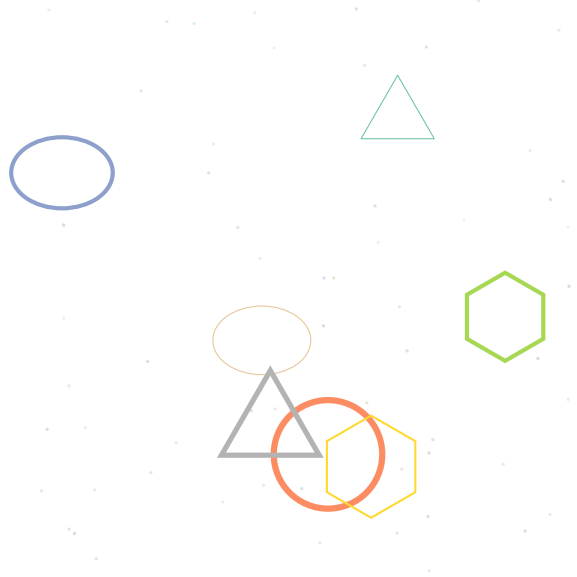[{"shape": "triangle", "thickness": 0.5, "radius": 0.37, "center": [0.689, 0.795]}, {"shape": "circle", "thickness": 3, "radius": 0.47, "center": [0.568, 0.212]}, {"shape": "oval", "thickness": 2, "radius": 0.44, "center": [0.107, 0.7]}, {"shape": "hexagon", "thickness": 2, "radius": 0.38, "center": [0.875, 0.451]}, {"shape": "hexagon", "thickness": 1, "radius": 0.44, "center": [0.643, 0.191]}, {"shape": "oval", "thickness": 0.5, "radius": 0.42, "center": [0.453, 0.41]}, {"shape": "triangle", "thickness": 2.5, "radius": 0.49, "center": [0.468, 0.26]}]